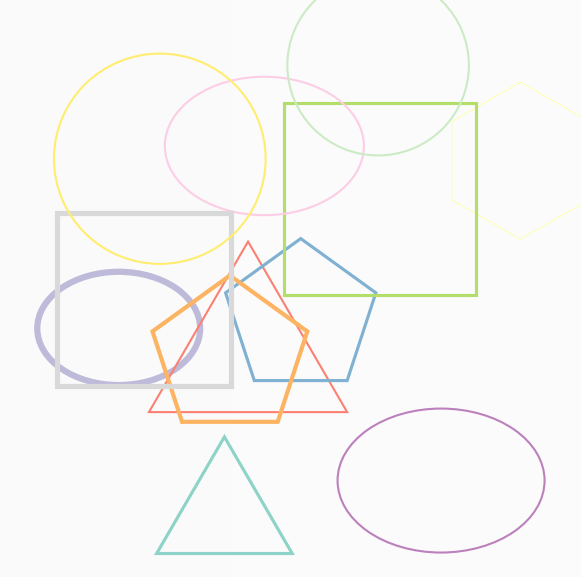[{"shape": "triangle", "thickness": 1.5, "radius": 0.67, "center": [0.386, 0.108]}, {"shape": "hexagon", "thickness": 0.5, "radius": 0.68, "center": [0.895, 0.721]}, {"shape": "oval", "thickness": 3, "radius": 0.7, "center": [0.204, 0.43]}, {"shape": "triangle", "thickness": 1, "radius": 0.98, "center": [0.427, 0.384]}, {"shape": "pentagon", "thickness": 1.5, "radius": 0.68, "center": [0.517, 0.45]}, {"shape": "pentagon", "thickness": 2, "radius": 0.7, "center": [0.396, 0.382]}, {"shape": "square", "thickness": 1.5, "radius": 0.83, "center": [0.654, 0.654]}, {"shape": "oval", "thickness": 1, "radius": 0.86, "center": [0.455, 0.746]}, {"shape": "square", "thickness": 2.5, "radius": 0.75, "center": [0.248, 0.48]}, {"shape": "oval", "thickness": 1, "radius": 0.89, "center": [0.759, 0.167]}, {"shape": "circle", "thickness": 1, "radius": 0.78, "center": [0.651, 0.886]}, {"shape": "circle", "thickness": 1, "radius": 0.91, "center": [0.275, 0.724]}]